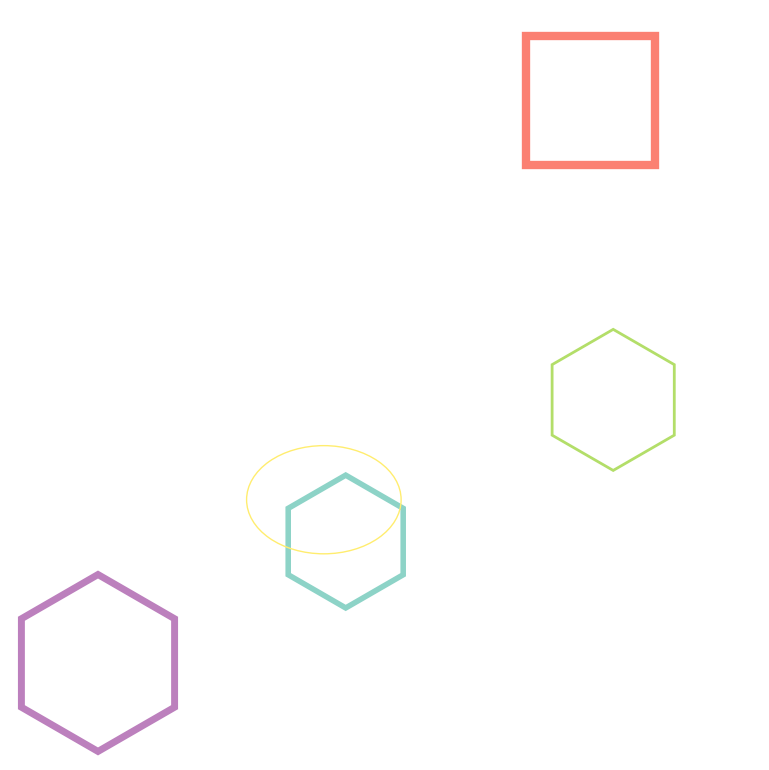[{"shape": "hexagon", "thickness": 2, "radius": 0.43, "center": [0.449, 0.297]}, {"shape": "square", "thickness": 3, "radius": 0.42, "center": [0.767, 0.87]}, {"shape": "hexagon", "thickness": 1, "radius": 0.46, "center": [0.796, 0.481]}, {"shape": "hexagon", "thickness": 2.5, "radius": 0.57, "center": [0.127, 0.139]}, {"shape": "oval", "thickness": 0.5, "radius": 0.5, "center": [0.421, 0.351]}]